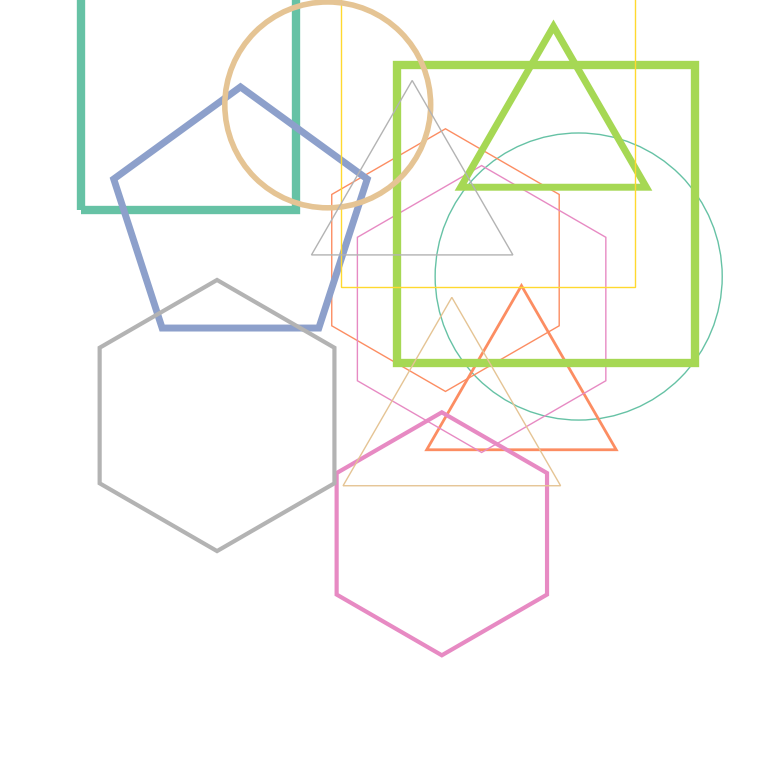[{"shape": "circle", "thickness": 0.5, "radius": 0.93, "center": [0.752, 0.641]}, {"shape": "square", "thickness": 3, "radius": 0.7, "center": [0.245, 0.867]}, {"shape": "hexagon", "thickness": 0.5, "radius": 0.85, "center": [0.579, 0.662]}, {"shape": "triangle", "thickness": 1, "radius": 0.71, "center": [0.677, 0.487]}, {"shape": "pentagon", "thickness": 2.5, "radius": 0.87, "center": [0.312, 0.714]}, {"shape": "hexagon", "thickness": 1.5, "radius": 0.79, "center": [0.574, 0.307]}, {"shape": "hexagon", "thickness": 0.5, "radius": 0.93, "center": [0.625, 0.599]}, {"shape": "triangle", "thickness": 2.5, "radius": 0.7, "center": [0.719, 0.826]}, {"shape": "square", "thickness": 3, "radius": 0.97, "center": [0.709, 0.722]}, {"shape": "square", "thickness": 0.5, "radius": 0.95, "center": [0.634, 0.818]}, {"shape": "circle", "thickness": 2, "radius": 0.67, "center": [0.426, 0.864]}, {"shape": "triangle", "thickness": 0.5, "radius": 0.82, "center": [0.587, 0.451]}, {"shape": "hexagon", "thickness": 1.5, "radius": 0.88, "center": [0.282, 0.46]}, {"shape": "triangle", "thickness": 0.5, "radius": 0.76, "center": [0.535, 0.744]}]